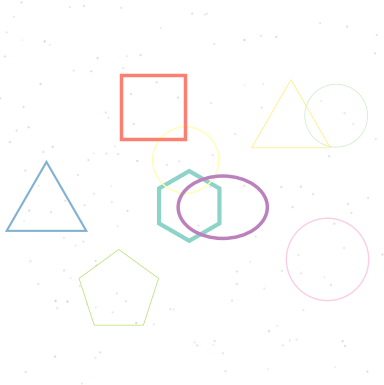[{"shape": "hexagon", "thickness": 3, "radius": 0.45, "center": [0.492, 0.465]}, {"shape": "circle", "thickness": 1, "radius": 0.43, "center": [0.482, 0.584]}, {"shape": "square", "thickness": 2.5, "radius": 0.42, "center": [0.397, 0.723]}, {"shape": "triangle", "thickness": 1.5, "radius": 0.6, "center": [0.121, 0.46]}, {"shape": "pentagon", "thickness": 0.5, "radius": 0.54, "center": [0.309, 0.243]}, {"shape": "circle", "thickness": 1, "radius": 0.53, "center": [0.851, 0.326]}, {"shape": "oval", "thickness": 2.5, "radius": 0.58, "center": [0.579, 0.462]}, {"shape": "circle", "thickness": 0.5, "radius": 0.41, "center": [0.873, 0.7]}, {"shape": "triangle", "thickness": 0.5, "radius": 0.59, "center": [0.756, 0.675]}]